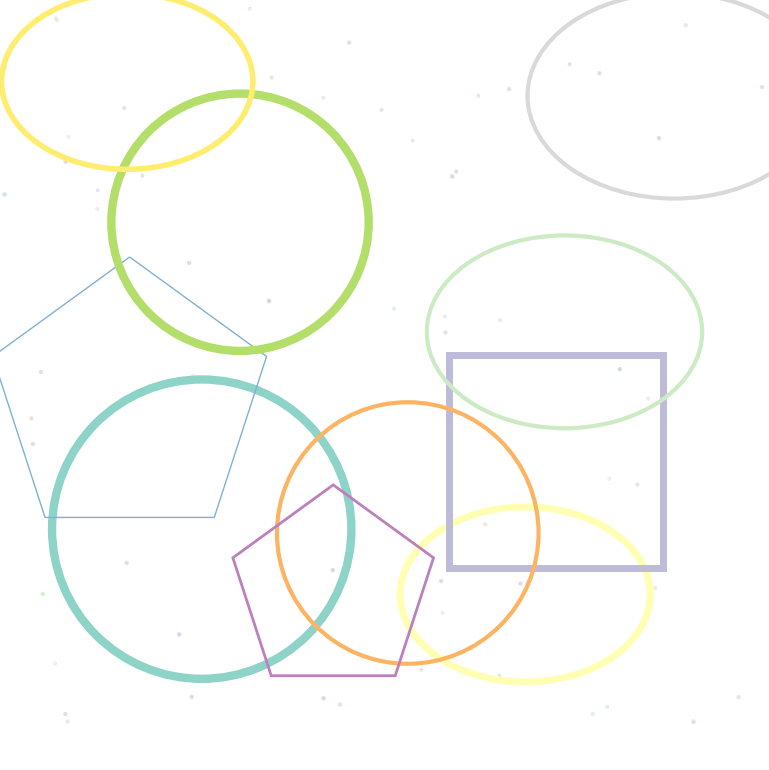[{"shape": "circle", "thickness": 3, "radius": 0.97, "center": [0.262, 0.313]}, {"shape": "oval", "thickness": 2.5, "radius": 0.81, "center": [0.682, 0.228]}, {"shape": "square", "thickness": 2.5, "radius": 0.69, "center": [0.722, 0.401]}, {"shape": "pentagon", "thickness": 0.5, "radius": 0.93, "center": [0.168, 0.479]}, {"shape": "circle", "thickness": 1.5, "radius": 0.85, "center": [0.53, 0.308]}, {"shape": "circle", "thickness": 3, "radius": 0.84, "center": [0.312, 0.711]}, {"shape": "oval", "thickness": 1.5, "radius": 0.95, "center": [0.876, 0.876]}, {"shape": "pentagon", "thickness": 1, "radius": 0.68, "center": [0.433, 0.233]}, {"shape": "oval", "thickness": 1.5, "radius": 0.89, "center": [0.733, 0.569]}, {"shape": "oval", "thickness": 2, "radius": 0.82, "center": [0.165, 0.894]}]